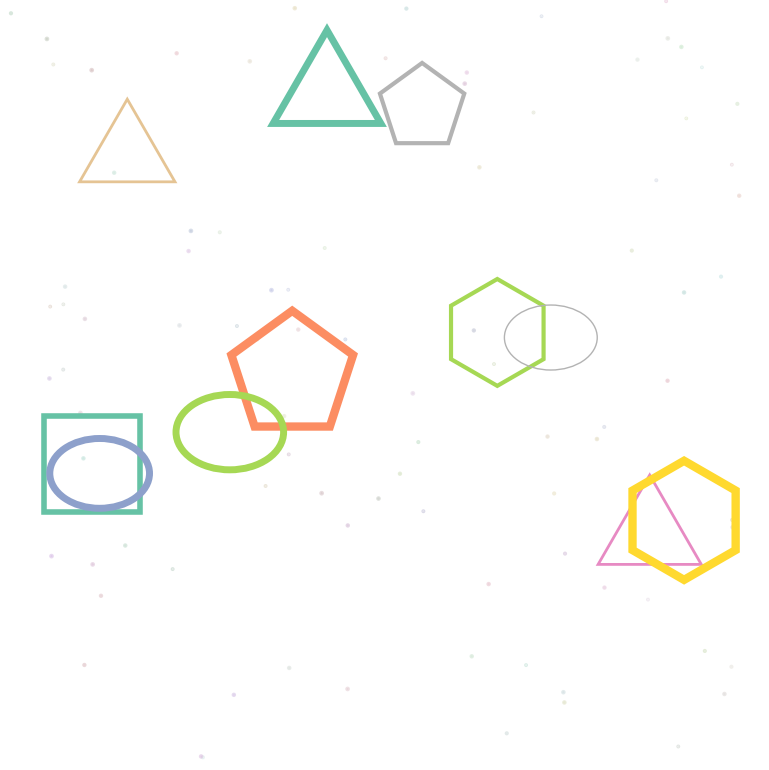[{"shape": "triangle", "thickness": 2.5, "radius": 0.4, "center": [0.425, 0.88]}, {"shape": "square", "thickness": 2, "radius": 0.31, "center": [0.119, 0.397]}, {"shape": "pentagon", "thickness": 3, "radius": 0.42, "center": [0.38, 0.513]}, {"shape": "oval", "thickness": 2.5, "radius": 0.32, "center": [0.129, 0.385]}, {"shape": "triangle", "thickness": 1, "radius": 0.39, "center": [0.844, 0.306]}, {"shape": "oval", "thickness": 2.5, "radius": 0.35, "center": [0.298, 0.439]}, {"shape": "hexagon", "thickness": 1.5, "radius": 0.35, "center": [0.646, 0.568]}, {"shape": "hexagon", "thickness": 3, "radius": 0.39, "center": [0.888, 0.324]}, {"shape": "triangle", "thickness": 1, "radius": 0.36, "center": [0.165, 0.8]}, {"shape": "oval", "thickness": 0.5, "radius": 0.3, "center": [0.715, 0.562]}, {"shape": "pentagon", "thickness": 1.5, "radius": 0.29, "center": [0.548, 0.861]}]